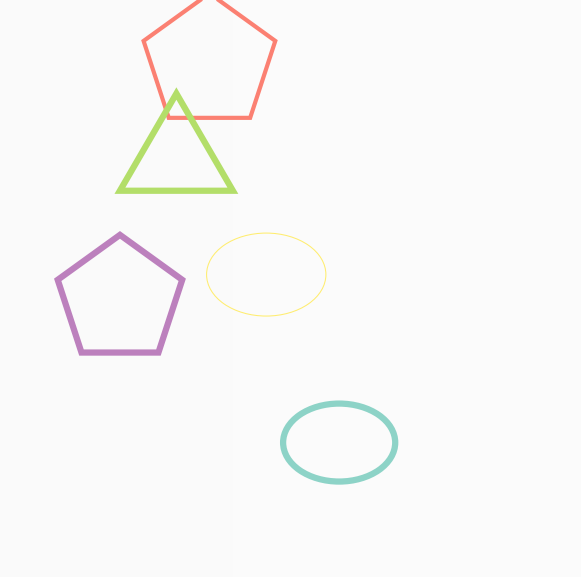[{"shape": "oval", "thickness": 3, "radius": 0.48, "center": [0.583, 0.233]}, {"shape": "pentagon", "thickness": 2, "radius": 0.6, "center": [0.36, 0.891]}, {"shape": "triangle", "thickness": 3, "radius": 0.56, "center": [0.303, 0.725]}, {"shape": "pentagon", "thickness": 3, "radius": 0.56, "center": [0.206, 0.48]}, {"shape": "oval", "thickness": 0.5, "radius": 0.51, "center": [0.458, 0.524]}]